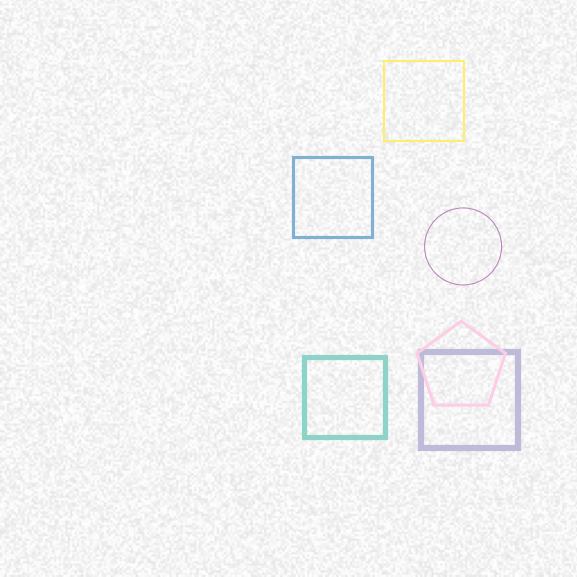[{"shape": "square", "thickness": 2.5, "radius": 0.35, "center": [0.597, 0.311]}, {"shape": "square", "thickness": 3, "radius": 0.42, "center": [0.813, 0.307]}, {"shape": "square", "thickness": 1.5, "radius": 0.34, "center": [0.576, 0.658]}, {"shape": "pentagon", "thickness": 1.5, "radius": 0.4, "center": [0.799, 0.363]}, {"shape": "circle", "thickness": 0.5, "radius": 0.33, "center": [0.802, 0.572]}, {"shape": "square", "thickness": 1, "radius": 0.35, "center": [0.734, 0.825]}]